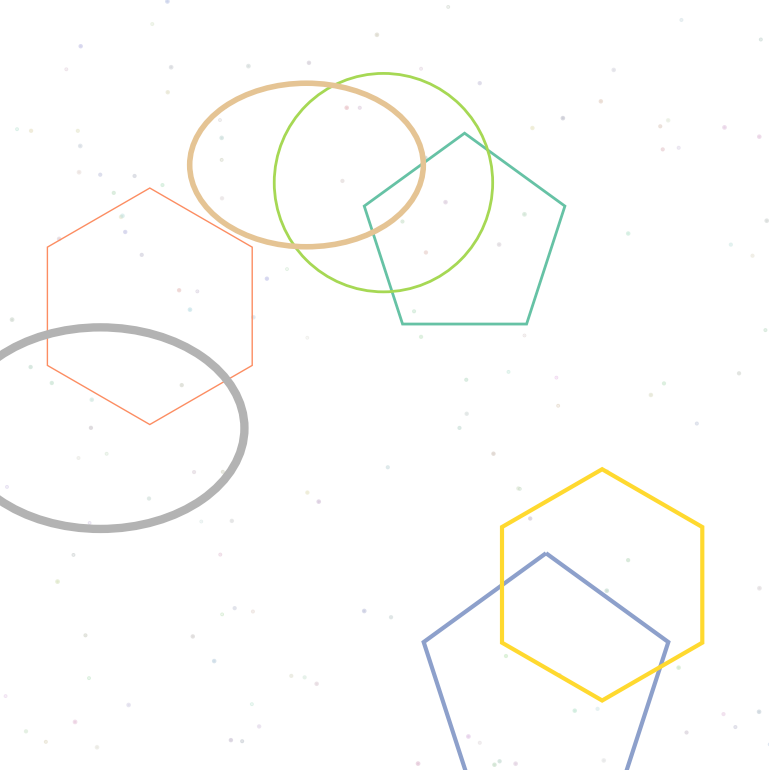[{"shape": "pentagon", "thickness": 1, "radius": 0.69, "center": [0.603, 0.69]}, {"shape": "hexagon", "thickness": 0.5, "radius": 0.77, "center": [0.195, 0.602]}, {"shape": "pentagon", "thickness": 1.5, "radius": 0.84, "center": [0.709, 0.115]}, {"shape": "circle", "thickness": 1, "radius": 0.71, "center": [0.498, 0.763]}, {"shape": "hexagon", "thickness": 1.5, "radius": 0.75, "center": [0.782, 0.24]}, {"shape": "oval", "thickness": 2, "radius": 0.76, "center": [0.398, 0.786]}, {"shape": "oval", "thickness": 3, "radius": 0.94, "center": [0.13, 0.444]}]